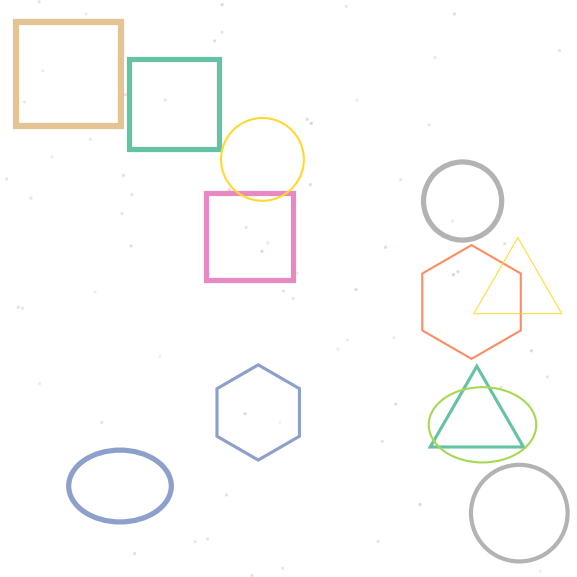[{"shape": "triangle", "thickness": 1.5, "radius": 0.47, "center": [0.826, 0.272]}, {"shape": "square", "thickness": 2.5, "radius": 0.39, "center": [0.301, 0.819]}, {"shape": "hexagon", "thickness": 1, "radius": 0.49, "center": [0.816, 0.476]}, {"shape": "oval", "thickness": 2.5, "radius": 0.44, "center": [0.208, 0.158]}, {"shape": "hexagon", "thickness": 1.5, "radius": 0.41, "center": [0.447, 0.285]}, {"shape": "square", "thickness": 2.5, "radius": 0.38, "center": [0.432, 0.59]}, {"shape": "oval", "thickness": 1, "radius": 0.47, "center": [0.835, 0.264]}, {"shape": "triangle", "thickness": 0.5, "radius": 0.44, "center": [0.897, 0.5]}, {"shape": "circle", "thickness": 1, "radius": 0.36, "center": [0.454, 0.723]}, {"shape": "square", "thickness": 3, "radius": 0.45, "center": [0.119, 0.871]}, {"shape": "circle", "thickness": 2.5, "radius": 0.34, "center": [0.801, 0.651]}, {"shape": "circle", "thickness": 2, "radius": 0.42, "center": [0.899, 0.111]}]